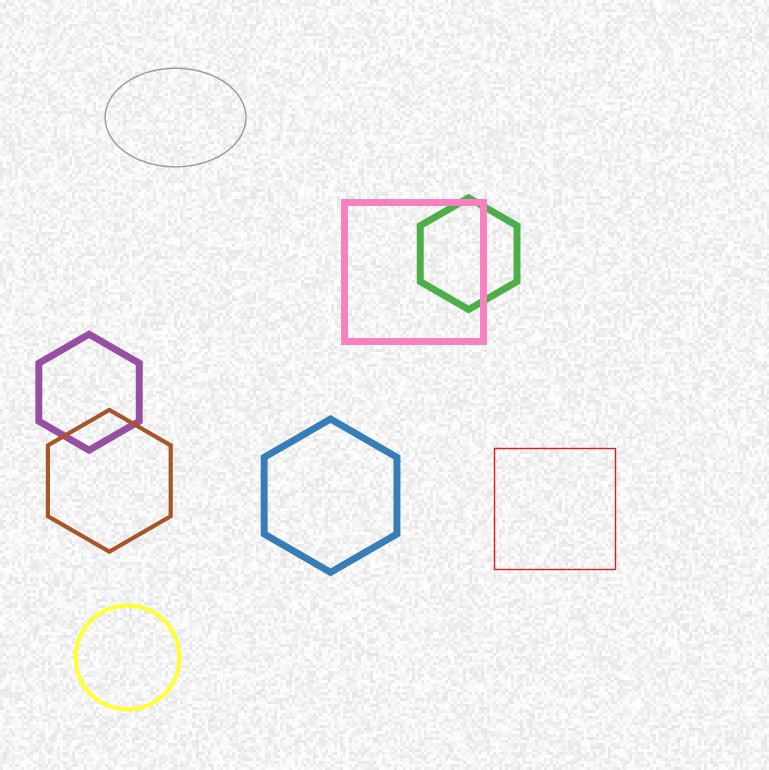[{"shape": "square", "thickness": 0.5, "radius": 0.39, "center": [0.72, 0.339]}, {"shape": "hexagon", "thickness": 2.5, "radius": 0.5, "center": [0.429, 0.356]}, {"shape": "hexagon", "thickness": 2.5, "radius": 0.36, "center": [0.609, 0.671]}, {"shape": "hexagon", "thickness": 2.5, "radius": 0.38, "center": [0.116, 0.491]}, {"shape": "circle", "thickness": 1.5, "radius": 0.34, "center": [0.166, 0.146]}, {"shape": "hexagon", "thickness": 1.5, "radius": 0.46, "center": [0.142, 0.376]}, {"shape": "square", "thickness": 2.5, "radius": 0.45, "center": [0.537, 0.648]}, {"shape": "oval", "thickness": 0.5, "radius": 0.46, "center": [0.228, 0.847]}]